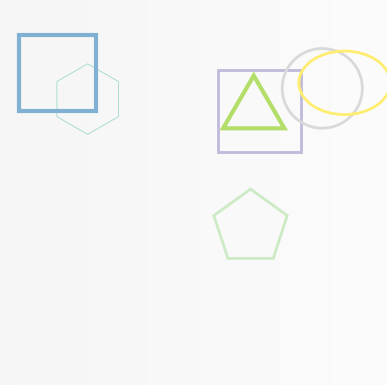[{"shape": "hexagon", "thickness": 0.5, "radius": 0.46, "center": [0.226, 0.743]}, {"shape": "square", "thickness": 2, "radius": 0.53, "center": [0.669, 0.711]}, {"shape": "square", "thickness": 3, "radius": 0.49, "center": [0.149, 0.811]}, {"shape": "triangle", "thickness": 3, "radius": 0.46, "center": [0.655, 0.712]}, {"shape": "circle", "thickness": 2, "radius": 0.52, "center": [0.832, 0.771]}, {"shape": "pentagon", "thickness": 2, "radius": 0.5, "center": [0.647, 0.409]}, {"shape": "oval", "thickness": 2, "radius": 0.59, "center": [0.889, 0.785]}]